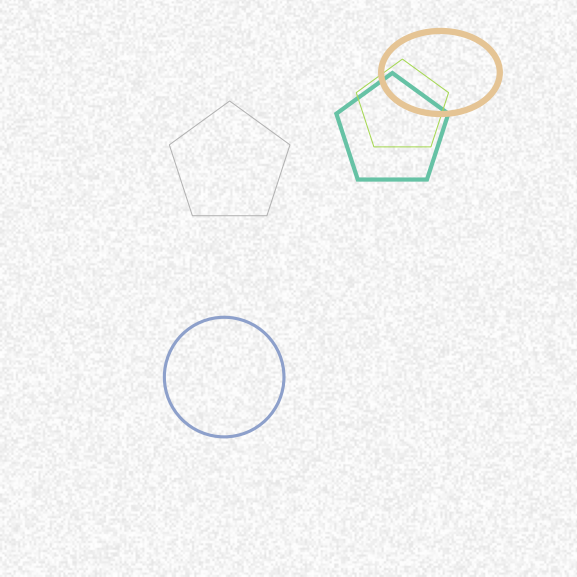[{"shape": "pentagon", "thickness": 2, "radius": 0.51, "center": [0.679, 0.771]}, {"shape": "circle", "thickness": 1.5, "radius": 0.52, "center": [0.388, 0.346]}, {"shape": "pentagon", "thickness": 0.5, "radius": 0.42, "center": [0.697, 0.813]}, {"shape": "oval", "thickness": 3, "radius": 0.51, "center": [0.763, 0.874]}, {"shape": "pentagon", "thickness": 0.5, "radius": 0.55, "center": [0.398, 0.714]}]